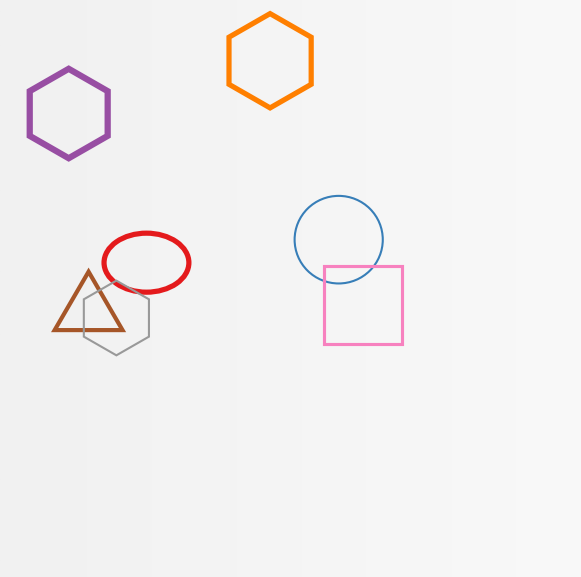[{"shape": "oval", "thickness": 2.5, "radius": 0.36, "center": [0.252, 0.544]}, {"shape": "circle", "thickness": 1, "radius": 0.38, "center": [0.583, 0.584]}, {"shape": "hexagon", "thickness": 3, "radius": 0.39, "center": [0.118, 0.803]}, {"shape": "hexagon", "thickness": 2.5, "radius": 0.41, "center": [0.465, 0.894]}, {"shape": "triangle", "thickness": 2, "radius": 0.34, "center": [0.152, 0.461]}, {"shape": "square", "thickness": 1.5, "radius": 0.34, "center": [0.624, 0.471]}, {"shape": "hexagon", "thickness": 1, "radius": 0.32, "center": [0.2, 0.449]}]